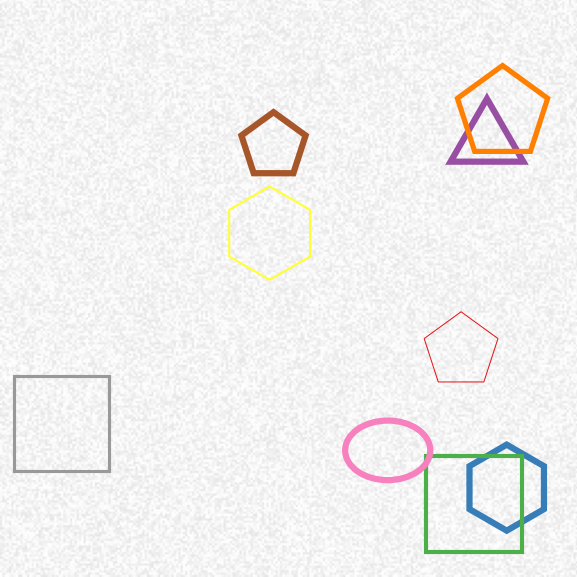[{"shape": "pentagon", "thickness": 0.5, "radius": 0.34, "center": [0.798, 0.392]}, {"shape": "hexagon", "thickness": 3, "radius": 0.37, "center": [0.877, 0.155]}, {"shape": "square", "thickness": 2, "radius": 0.42, "center": [0.821, 0.126]}, {"shape": "triangle", "thickness": 3, "radius": 0.36, "center": [0.843, 0.756]}, {"shape": "pentagon", "thickness": 2.5, "radius": 0.41, "center": [0.87, 0.803]}, {"shape": "hexagon", "thickness": 1, "radius": 0.4, "center": [0.467, 0.595]}, {"shape": "pentagon", "thickness": 3, "radius": 0.29, "center": [0.474, 0.746]}, {"shape": "oval", "thickness": 3, "radius": 0.37, "center": [0.671, 0.219]}, {"shape": "square", "thickness": 1.5, "radius": 0.41, "center": [0.106, 0.265]}]